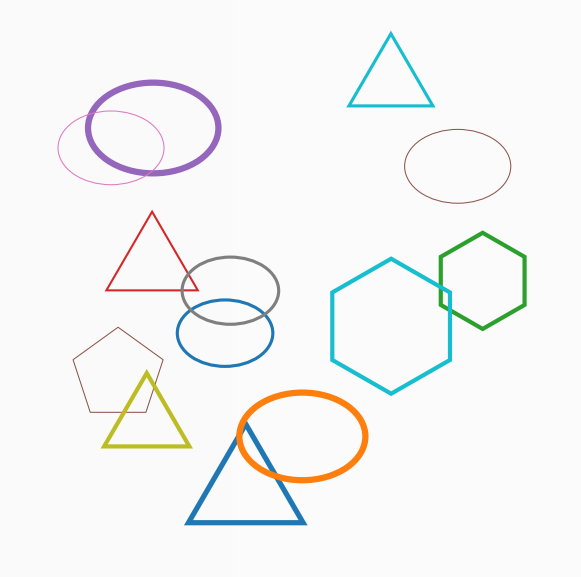[{"shape": "oval", "thickness": 1.5, "radius": 0.41, "center": [0.387, 0.422]}, {"shape": "triangle", "thickness": 2.5, "radius": 0.57, "center": [0.423, 0.151]}, {"shape": "oval", "thickness": 3, "radius": 0.54, "center": [0.52, 0.243]}, {"shape": "hexagon", "thickness": 2, "radius": 0.42, "center": [0.83, 0.513]}, {"shape": "triangle", "thickness": 1, "radius": 0.45, "center": [0.262, 0.542]}, {"shape": "oval", "thickness": 3, "radius": 0.56, "center": [0.264, 0.778]}, {"shape": "pentagon", "thickness": 0.5, "radius": 0.41, "center": [0.203, 0.351]}, {"shape": "oval", "thickness": 0.5, "radius": 0.46, "center": [0.787, 0.711]}, {"shape": "oval", "thickness": 0.5, "radius": 0.46, "center": [0.191, 0.743]}, {"shape": "oval", "thickness": 1.5, "radius": 0.42, "center": [0.396, 0.496]}, {"shape": "triangle", "thickness": 2, "radius": 0.42, "center": [0.252, 0.268]}, {"shape": "triangle", "thickness": 1.5, "radius": 0.42, "center": [0.673, 0.857]}, {"shape": "hexagon", "thickness": 2, "radius": 0.58, "center": [0.673, 0.434]}]